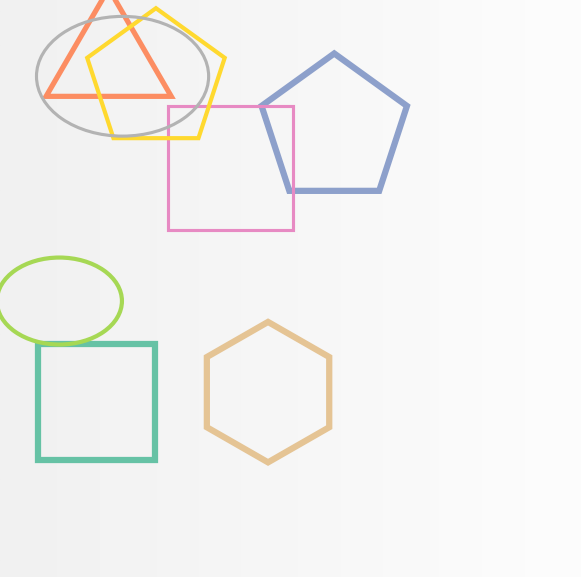[{"shape": "square", "thickness": 3, "radius": 0.5, "center": [0.166, 0.303]}, {"shape": "triangle", "thickness": 2.5, "radius": 0.62, "center": [0.187, 0.894]}, {"shape": "pentagon", "thickness": 3, "radius": 0.66, "center": [0.575, 0.775]}, {"shape": "square", "thickness": 1.5, "radius": 0.54, "center": [0.396, 0.708]}, {"shape": "oval", "thickness": 2, "radius": 0.54, "center": [0.102, 0.478]}, {"shape": "pentagon", "thickness": 2, "radius": 0.62, "center": [0.268, 0.861]}, {"shape": "hexagon", "thickness": 3, "radius": 0.61, "center": [0.461, 0.32]}, {"shape": "oval", "thickness": 1.5, "radius": 0.74, "center": [0.211, 0.867]}]